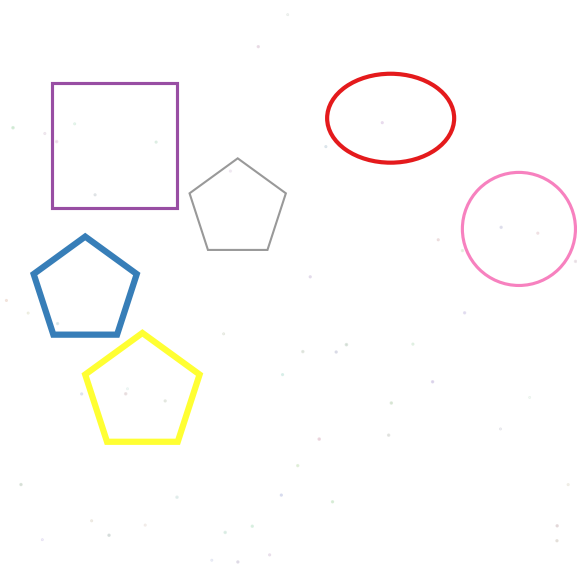[{"shape": "oval", "thickness": 2, "radius": 0.55, "center": [0.676, 0.794]}, {"shape": "pentagon", "thickness": 3, "radius": 0.47, "center": [0.148, 0.496]}, {"shape": "square", "thickness": 1.5, "radius": 0.54, "center": [0.198, 0.747]}, {"shape": "pentagon", "thickness": 3, "radius": 0.52, "center": [0.247, 0.318]}, {"shape": "circle", "thickness": 1.5, "radius": 0.49, "center": [0.899, 0.603]}, {"shape": "pentagon", "thickness": 1, "radius": 0.44, "center": [0.412, 0.637]}]